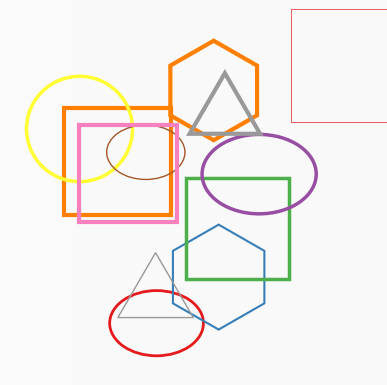[{"shape": "oval", "thickness": 2, "radius": 0.6, "center": [0.404, 0.161]}, {"shape": "square", "thickness": 0.5, "radius": 0.74, "center": [0.9, 0.83]}, {"shape": "hexagon", "thickness": 1.5, "radius": 0.68, "center": [0.564, 0.28]}, {"shape": "square", "thickness": 2.5, "radius": 0.66, "center": [0.613, 0.406]}, {"shape": "oval", "thickness": 2.5, "radius": 0.74, "center": [0.669, 0.548]}, {"shape": "hexagon", "thickness": 3, "radius": 0.65, "center": [0.551, 0.765]}, {"shape": "square", "thickness": 3, "radius": 0.69, "center": [0.303, 0.582]}, {"shape": "circle", "thickness": 2.5, "radius": 0.68, "center": [0.205, 0.665]}, {"shape": "oval", "thickness": 1, "radius": 0.5, "center": [0.376, 0.605]}, {"shape": "square", "thickness": 3, "radius": 0.63, "center": [0.331, 0.55]}, {"shape": "triangle", "thickness": 3, "radius": 0.52, "center": [0.58, 0.705]}, {"shape": "triangle", "thickness": 1, "radius": 0.56, "center": [0.401, 0.231]}]